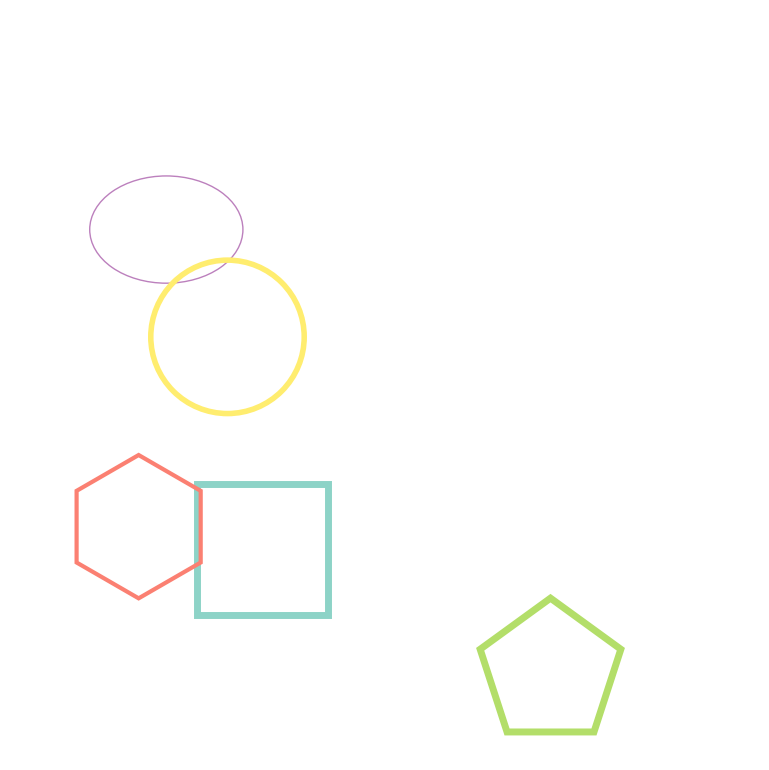[{"shape": "square", "thickness": 2.5, "radius": 0.43, "center": [0.341, 0.287]}, {"shape": "hexagon", "thickness": 1.5, "radius": 0.47, "center": [0.18, 0.316]}, {"shape": "pentagon", "thickness": 2.5, "radius": 0.48, "center": [0.715, 0.127]}, {"shape": "oval", "thickness": 0.5, "radius": 0.5, "center": [0.216, 0.702]}, {"shape": "circle", "thickness": 2, "radius": 0.5, "center": [0.295, 0.563]}]